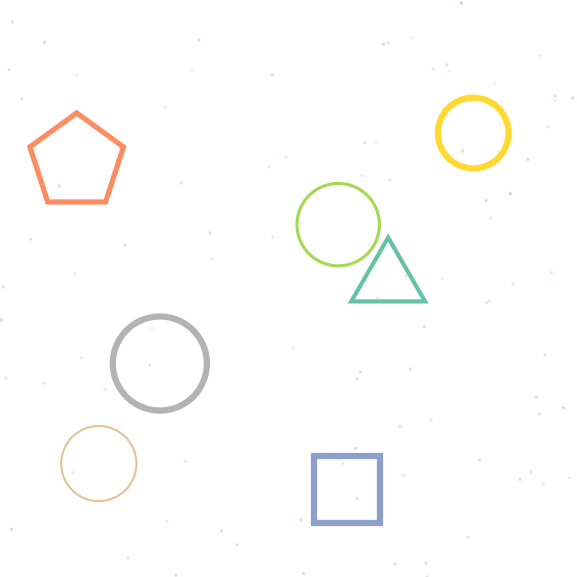[{"shape": "triangle", "thickness": 2, "radius": 0.37, "center": [0.672, 0.514]}, {"shape": "pentagon", "thickness": 2.5, "radius": 0.43, "center": [0.133, 0.718]}, {"shape": "square", "thickness": 3, "radius": 0.29, "center": [0.601, 0.151]}, {"shape": "circle", "thickness": 1.5, "radius": 0.36, "center": [0.586, 0.61]}, {"shape": "circle", "thickness": 3, "radius": 0.31, "center": [0.819, 0.769]}, {"shape": "circle", "thickness": 1, "radius": 0.33, "center": [0.171, 0.196]}, {"shape": "circle", "thickness": 3, "radius": 0.41, "center": [0.277, 0.37]}]